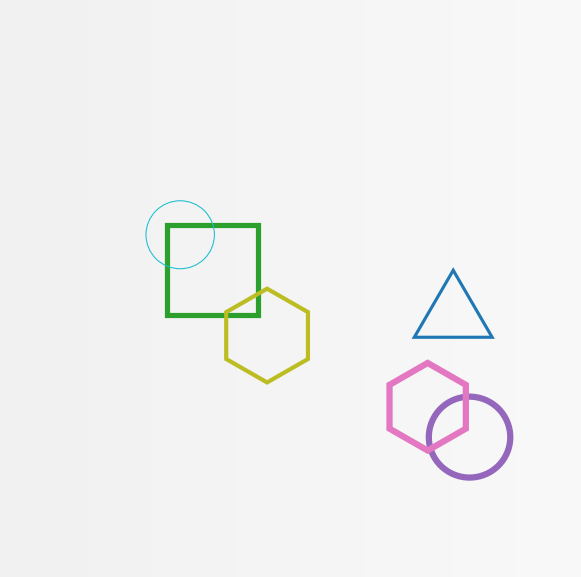[{"shape": "triangle", "thickness": 1.5, "radius": 0.39, "center": [0.78, 0.454]}, {"shape": "square", "thickness": 2.5, "radius": 0.39, "center": [0.366, 0.532]}, {"shape": "circle", "thickness": 3, "radius": 0.35, "center": [0.808, 0.242]}, {"shape": "hexagon", "thickness": 3, "radius": 0.38, "center": [0.736, 0.295]}, {"shape": "hexagon", "thickness": 2, "radius": 0.41, "center": [0.46, 0.418]}, {"shape": "circle", "thickness": 0.5, "radius": 0.29, "center": [0.31, 0.593]}]